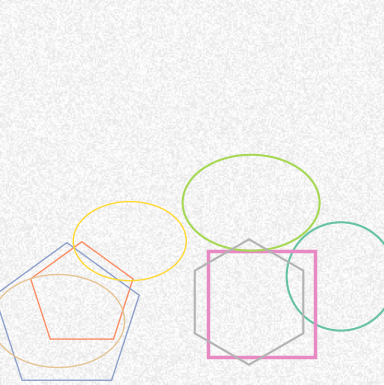[{"shape": "circle", "thickness": 1.5, "radius": 0.7, "center": [0.885, 0.282]}, {"shape": "pentagon", "thickness": 1, "radius": 0.7, "center": [0.213, 0.232]}, {"shape": "pentagon", "thickness": 1, "radius": 0.99, "center": [0.174, 0.172]}, {"shape": "square", "thickness": 2.5, "radius": 0.69, "center": [0.679, 0.211]}, {"shape": "oval", "thickness": 1.5, "radius": 0.89, "center": [0.652, 0.473]}, {"shape": "oval", "thickness": 1, "radius": 0.73, "center": [0.337, 0.374]}, {"shape": "oval", "thickness": 1, "radius": 0.86, "center": [0.151, 0.166]}, {"shape": "hexagon", "thickness": 1.5, "radius": 0.81, "center": [0.647, 0.216]}]